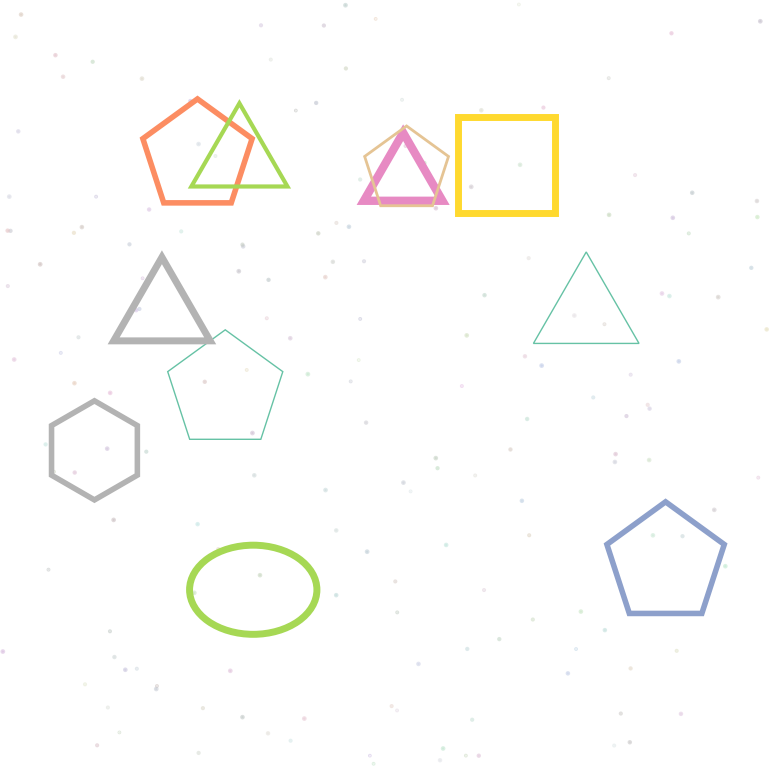[{"shape": "triangle", "thickness": 0.5, "radius": 0.4, "center": [0.761, 0.594]}, {"shape": "pentagon", "thickness": 0.5, "radius": 0.39, "center": [0.293, 0.493]}, {"shape": "pentagon", "thickness": 2, "radius": 0.37, "center": [0.256, 0.797]}, {"shape": "pentagon", "thickness": 2, "radius": 0.4, "center": [0.864, 0.268]}, {"shape": "triangle", "thickness": 3, "radius": 0.29, "center": [0.524, 0.769]}, {"shape": "oval", "thickness": 2.5, "radius": 0.41, "center": [0.329, 0.234]}, {"shape": "triangle", "thickness": 1.5, "radius": 0.36, "center": [0.311, 0.794]}, {"shape": "square", "thickness": 2.5, "radius": 0.31, "center": [0.658, 0.786]}, {"shape": "pentagon", "thickness": 1, "radius": 0.29, "center": [0.528, 0.779]}, {"shape": "hexagon", "thickness": 2, "radius": 0.32, "center": [0.123, 0.415]}, {"shape": "triangle", "thickness": 2.5, "radius": 0.36, "center": [0.21, 0.594]}]